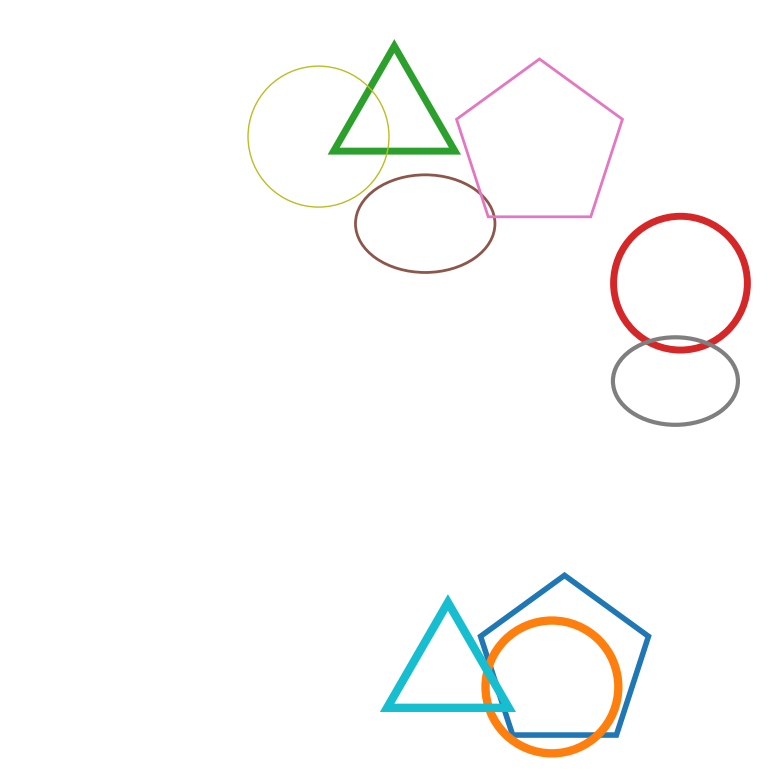[{"shape": "pentagon", "thickness": 2, "radius": 0.57, "center": [0.733, 0.138]}, {"shape": "circle", "thickness": 3, "radius": 0.43, "center": [0.717, 0.108]}, {"shape": "triangle", "thickness": 2.5, "radius": 0.45, "center": [0.512, 0.849]}, {"shape": "circle", "thickness": 2.5, "radius": 0.43, "center": [0.884, 0.632]}, {"shape": "oval", "thickness": 1, "radius": 0.45, "center": [0.552, 0.71]}, {"shape": "pentagon", "thickness": 1, "radius": 0.57, "center": [0.701, 0.81]}, {"shape": "oval", "thickness": 1.5, "radius": 0.41, "center": [0.877, 0.505]}, {"shape": "circle", "thickness": 0.5, "radius": 0.46, "center": [0.414, 0.823]}, {"shape": "triangle", "thickness": 3, "radius": 0.46, "center": [0.582, 0.126]}]